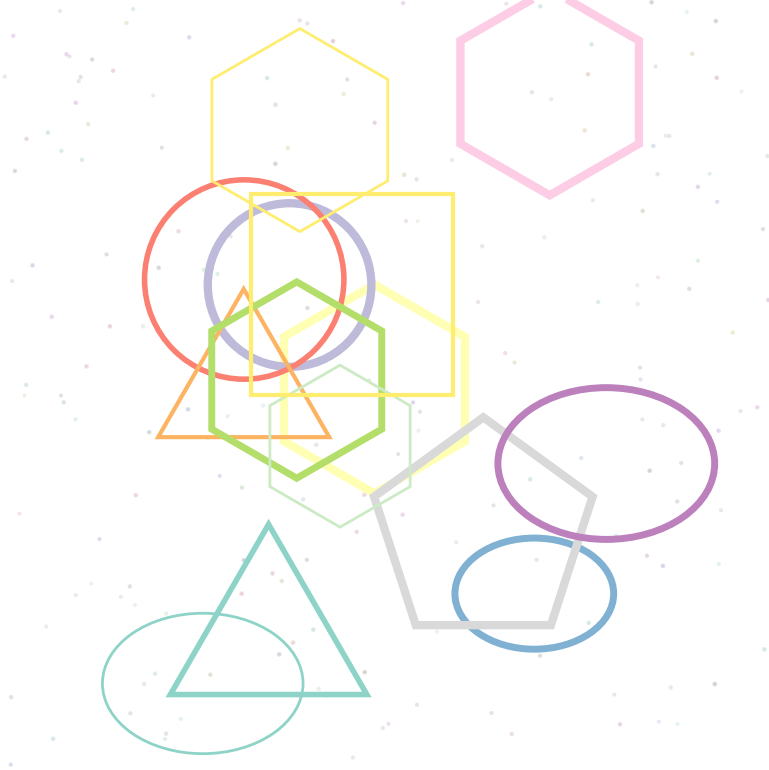[{"shape": "oval", "thickness": 1, "radius": 0.65, "center": [0.263, 0.112]}, {"shape": "triangle", "thickness": 2, "radius": 0.74, "center": [0.349, 0.172]}, {"shape": "hexagon", "thickness": 3, "radius": 0.68, "center": [0.486, 0.495]}, {"shape": "circle", "thickness": 3, "radius": 0.53, "center": [0.376, 0.63]}, {"shape": "circle", "thickness": 2, "radius": 0.65, "center": [0.317, 0.637]}, {"shape": "oval", "thickness": 2.5, "radius": 0.52, "center": [0.694, 0.229]}, {"shape": "triangle", "thickness": 1.5, "radius": 0.64, "center": [0.316, 0.496]}, {"shape": "hexagon", "thickness": 2.5, "radius": 0.64, "center": [0.385, 0.506]}, {"shape": "hexagon", "thickness": 3, "radius": 0.67, "center": [0.714, 0.88]}, {"shape": "pentagon", "thickness": 3, "radius": 0.75, "center": [0.628, 0.309]}, {"shape": "oval", "thickness": 2.5, "radius": 0.7, "center": [0.787, 0.398]}, {"shape": "hexagon", "thickness": 1, "radius": 0.53, "center": [0.442, 0.421]}, {"shape": "hexagon", "thickness": 1, "radius": 0.66, "center": [0.389, 0.831]}, {"shape": "square", "thickness": 1.5, "radius": 0.65, "center": [0.457, 0.617]}]